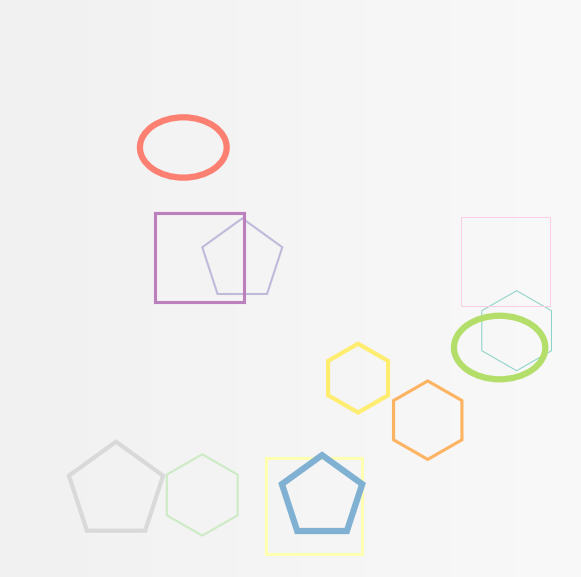[{"shape": "hexagon", "thickness": 0.5, "radius": 0.35, "center": [0.889, 0.426]}, {"shape": "square", "thickness": 1.5, "radius": 0.41, "center": [0.541, 0.123]}, {"shape": "pentagon", "thickness": 1, "radius": 0.36, "center": [0.417, 0.549]}, {"shape": "oval", "thickness": 3, "radius": 0.37, "center": [0.315, 0.744]}, {"shape": "pentagon", "thickness": 3, "radius": 0.36, "center": [0.554, 0.138]}, {"shape": "hexagon", "thickness": 1.5, "radius": 0.34, "center": [0.736, 0.272]}, {"shape": "oval", "thickness": 3, "radius": 0.39, "center": [0.86, 0.397]}, {"shape": "square", "thickness": 0.5, "radius": 0.38, "center": [0.87, 0.546]}, {"shape": "pentagon", "thickness": 2, "radius": 0.43, "center": [0.2, 0.149]}, {"shape": "square", "thickness": 1.5, "radius": 0.38, "center": [0.344, 0.553]}, {"shape": "hexagon", "thickness": 1, "radius": 0.35, "center": [0.348, 0.142]}, {"shape": "hexagon", "thickness": 2, "radius": 0.3, "center": [0.616, 0.344]}]